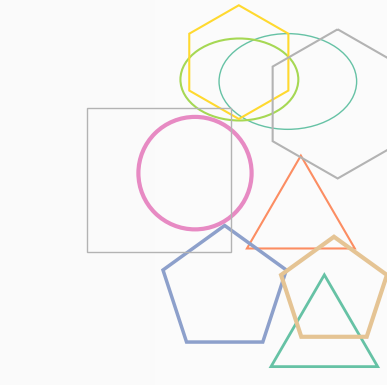[{"shape": "oval", "thickness": 1, "radius": 0.89, "center": [0.743, 0.788]}, {"shape": "triangle", "thickness": 2, "radius": 0.79, "center": [0.837, 0.127]}, {"shape": "triangle", "thickness": 1.5, "radius": 0.8, "center": [0.776, 0.435]}, {"shape": "pentagon", "thickness": 2.5, "radius": 0.84, "center": [0.58, 0.247]}, {"shape": "circle", "thickness": 3, "radius": 0.73, "center": [0.503, 0.55]}, {"shape": "oval", "thickness": 1.5, "radius": 0.76, "center": [0.618, 0.794]}, {"shape": "hexagon", "thickness": 1.5, "radius": 0.74, "center": [0.616, 0.839]}, {"shape": "pentagon", "thickness": 3, "radius": 0.72, "center": [0.862, 0.241]}, {"shape": "square", "thickness": 1, "radius": 0.93, "center": [0.41, 0.533]}, {"shape": "hexagon", "thickness": 1.5, "radius": 0.97, "center": [0.871, 0.73]}]